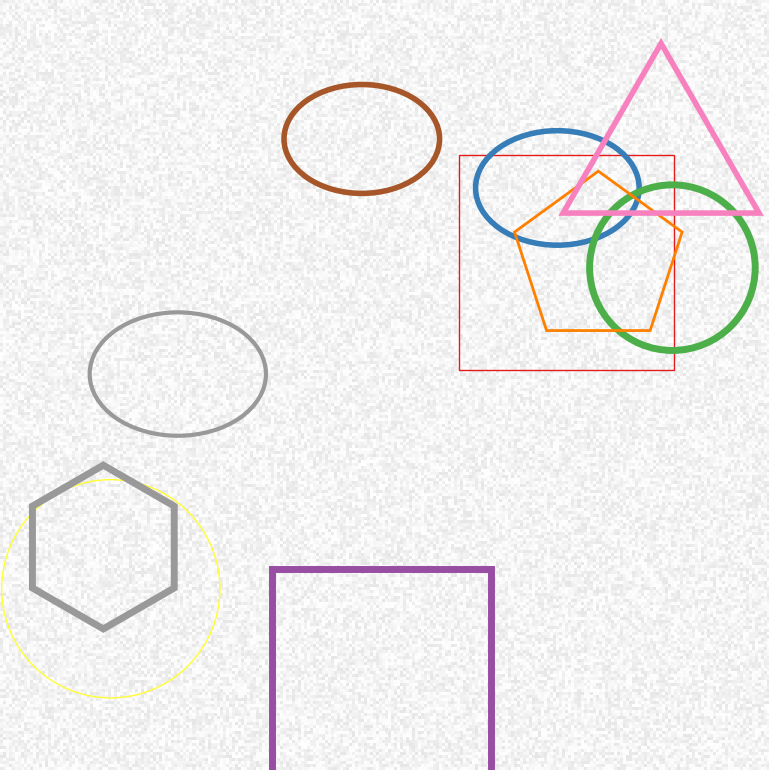[{"shape": "square", "thickness": 0.5, "radius": 0.7, "center": [0.735, 0.659]}, {"shape": "oval", "thickness": 2, "radius": 0.53, "center": [0.724, 0.756]}, {"shape": "circle", "thickness": 2.5, "radius": 0.54, "center": [0.873, 0.652]}, {"shape": "square", "thickness": 2.5, "radius": 0.71, "center": [0.496, 0.118]}, {"shape": "pentagon", "thickness": 1, "radius": 0.57, "center": [0.777, 0.663]}, {"shape": "circle", "thickness": 0.5, "radius": 0.71, "center": [0.144, 0.235]}, {"shape": "oval", "thickness": 2, "radius": 0.51, "center": [0.47, 0.82]}, {"shape": "triangle", "thickness": 2, "radius": 0.73, "center": [0.859, 0.797]}, {"shape": "oval", "thickness": 1.5, "radius": 0.57, "center": [0.231, 0.514]}, {"shape": "hexagon", "thickness": 2.5, "radius": 0.53, "center": [0.134, 0.29]}]